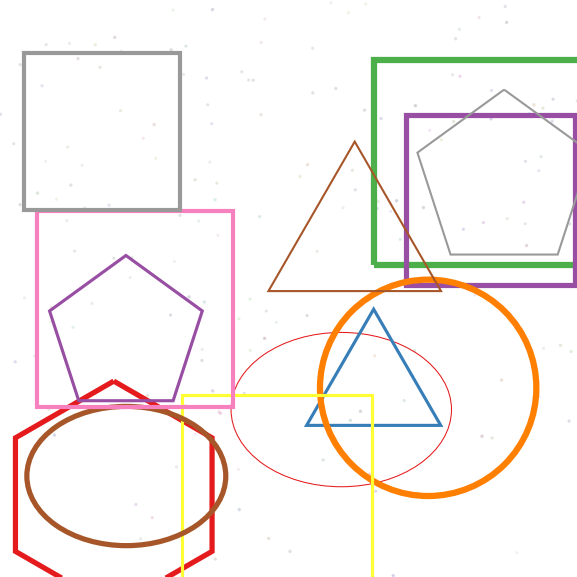[{"shape": "hexagon", "thickness": 2.5, "radius": 0.98, "center": [0.197, 0.143]}, {"shape": "oval", "thickness": 0.5, "radius": 0.95, "center": [0.591, 0.29]}, {"shape": "triangle", "thickness": 1.5, "radius": 0.67, "center": [0.647, 0.33]}, {"shape": "square", "thickness": 3, "radius": 0.89, "center": [0.825, 0.718]}, {"shape": "pentagon", "thickness": 1.5, "radius": 0.7, "center": [0.218, 0.418]}, {"shape": "square", "thickness": 2.5, "radius": 0.73, "center": [0.849, 0.653]}, {"shape": "circle", "thickness": 3, "radius": 0.94, "center": [0.741, 0.328]}, {"shape": "square", "thickness": 1.5, "radius": 0.83, "center": [0.48, 0.151]}, {"shape": "triangle", "thickness": 1, "radius": 0.86, "center": [0.614, 0.581]}, {"shape": "oval", "thickness": 2.5, "radius": 0.86, "center": [0.219, 0.175]}, {"shape": "square", "thickness": 2, "radius": 0.85, "center": [0.234, 0.464]}, {"shape": "square", "thickness": 2, "radius": 0.68, "center": [0.177, 0.771]}, {"shape": "pentagon", "thickness": 1, "radius": 0.79, "center": [0.873, 0.686]}]